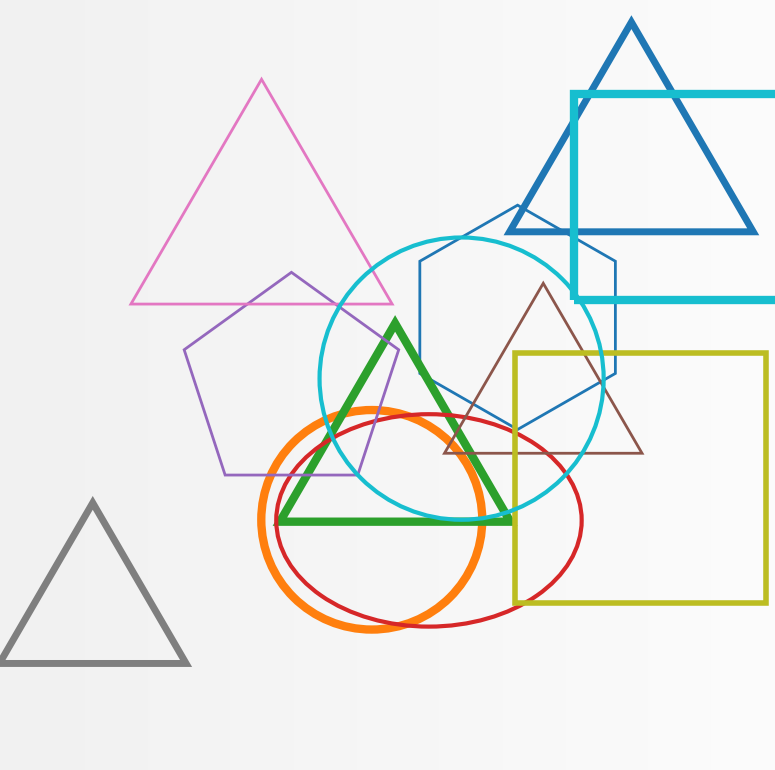[{"shape": "triangle", "thickness": 2.5, "radius": 0.91, "center": [0.815, 0.79]}, {"shape": "hexagon", "thickness": 1, "radius": 0.73, "center": [0.668, 0.588]}, {"shape": "circle", "thickness": 3, "radius": 0.71, "center": [0.48, 0.325]}, {"shape": "triangle", "thickness": 3, "radius": 0.86, "center": [0.51, 0.408]}, {"shape": "oval", "thickness": 1.5, "radius": 0.99, "center": [0.553, 0.324]}, {"shape": "pentagon", "thickness": 1, "radius": 0.73, "center": [0.376, 0.501]}, {"shape": "triangle", "thickness": 1, "radius": 0.74, "center": [0.701, 0.485]}, {"shape": "triangle", "thickness": 1, "radius": 0.97, "center": [0.337, 0.702]}, {"shape": "triangle", "thickness": 2.5, "radius": 0.7, "center": [0.12, 0.208]}, {"shape": "square", "thickness": 2, "radius": 0.81, "center": [0.827, 0.379]}, {"shape": "circle", "thickness": 1.5, "radius": 0.92, "center": [0.596, 0.508]}, {"shape": "square", "thickness": 3, "radius": 0.67, "center": [0.874, 0.744]}]